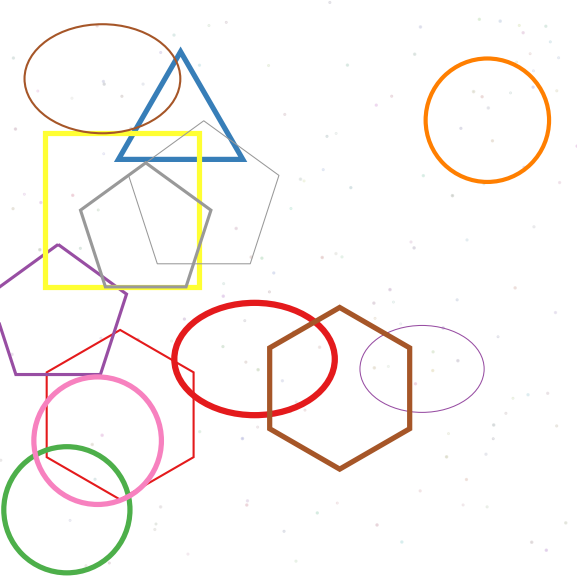[{"shape": "oval", "thickness": 3, "radius": 0.69, "center": [0.441, 0.377]}, {"shape": "hexagon", "thickness": 1, "radius": 0.73, "center": [0.208, 0.281]}, {"shape": "triangle", "thickness": 2.5, "radius": 0.62, "center": [0.313, 0.785]}, {"shape": "circle", "thickness": 2.5, "radius": 0.55, "center": [0.116, 0.116]}, {"shape": "pentagon", "thickness": 1.5, "radius": 0.62, "center": [0.101, 0.451]}, {"shape": "oval", "thickness": 0.5, "radius": 0.54, "center": [0.731, 0.36]}, {"shape": "circle", "thickness": 2, "radius": 0.53, "center": [0.844, 0.791]}, {"shape": "square", "thickness": 2.5, "radius": 0.67, "center": [0.212, 0.636]}, {"shape": "hexagon", "thickness": 2.5, "radius": 0.7, "center": [0.588, 0.327]}, {"shape": "oval", "thickness": 1, "radius": 0.67, "center": [0.177, 0.863]}, {"shape": "circle", "thickness": 2.5, "radius": 0.55, "center": [0.169, 0.236]}, {"shape": "pentagon", "thickness": 1.5, "radius": 0.59, "center": [0.252, 0.598]}, {"shape": "pentagon", "thickness": 0.5, "radius": 0.68, "center": [0.353, 0.653]}]